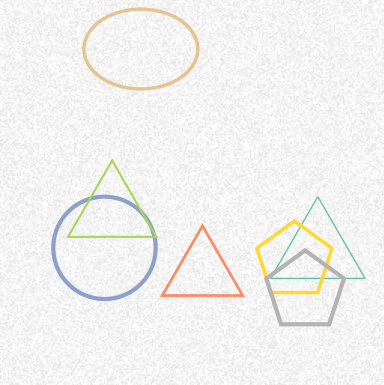[{"shape": "triangle", "thickness": 1, "radius": 0.71, "center": [0.826, 0.348]}, {"shape": "triangle", "thickness": 2, "radius": 0.6, "center": [0.526, 0.293]}, {"shape": "circle", "thickness": 3, "radius": 0.66, "center": [0.271, 0.356]}, {"shape": "triangle", "thickness": 1.5, "radius": 0.66, "center": [0.291, 0.451]}, {"shape": "pentagon", "thickness": 2.5, "radius": 0.51, "center": [0.765, 0.323]}, {"shape": "oval", "thickness": 2.5, "radius": 0.74, "center": [0.366, 0.873]}, {"shape": "pentagon", "thickness": 3, "radius": 0.53, "center": [0.793, 0.244]}]